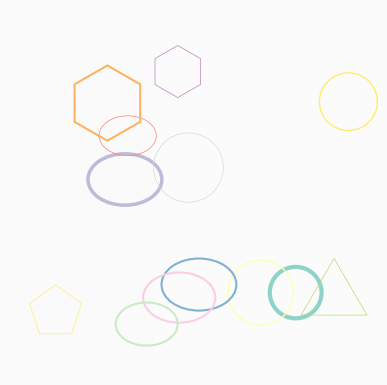[{"shape": "circle", "thickness": 3, "radius": 0.33, "center": [0.763, 0.24]}, {"shape": "circle", "thickness": 1, "radius": 0.42, "center": [0.673, 0.24]}, {"shape": "oval", "thickness": 2.5, "radius": 0.48, "center": [0.322, 0.534]}, {"shape": "oval", "thickness": 0.5, "radius": 0.37, "center": [0.329, 0.648]}, {"shape": "oval", "thickness": 1.5, "radius": 0.48, "center": [0.513, 0.261]}, {"shape": "hexagon", "thickness": 1.5, "radius": 0.49, "center": [0.277, 0.732]}, {"shape": "triangle", "thickness": 0.5, "radius": 0.49, "center": [0.862, 0.231]}, {"shape": "oval", "thickness": 1.5, "radius": 0.47, "center": [0.462, 0.227]}, {"shape": "circle", "thickness": 0.5, "radius": 0.45, "center": [0.486, 0.565]}, {"shape": "hexagon", "thickness": 0.5, "radius": 0.34, "center": [0.459, 0.814]}, {"shape": "oval", "thickness": 1.5, "radius": 0.4, "center": [0.379, 0.158]}, {"shape": "pentagon", "thickness": 0.5, "radius": 0.35, "center": [0.143, 0.19]}, {"shape": "circle", "thickness": 1, "radius": 0.37, "center": [0.899, 0.736]}]